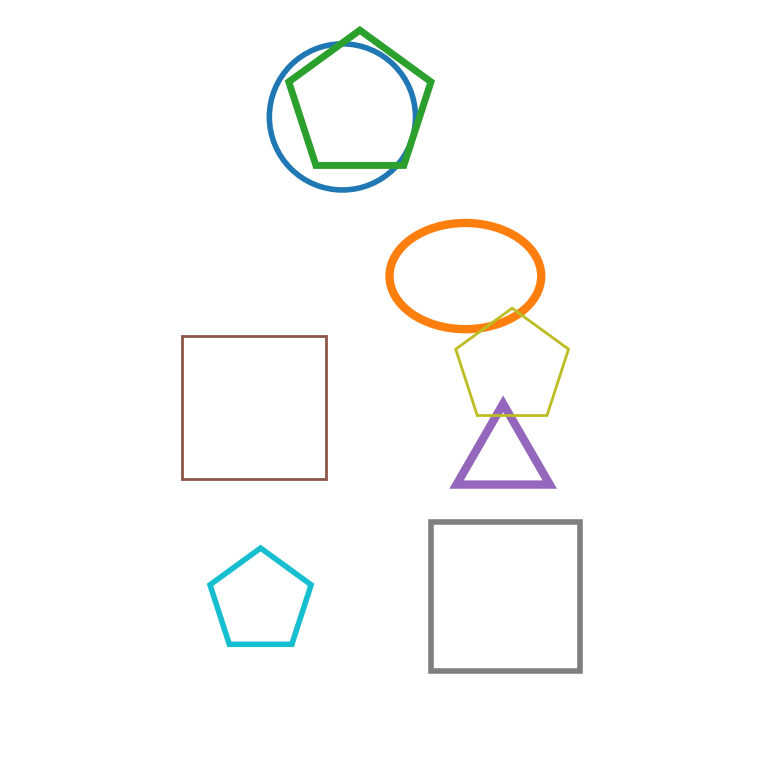[{"shape": "circle", "thickness": 2, "radius": 0.47, "center": [0.445, 0.848]}, {"shape": "oval", "thickness": 3, "radius": 0.49, "center": [0.604, 0.641]}, {"shape": "pentagon", "thickness": 2.5, "radius": 0.49, "center": [0.467, 0.864]}, {"shape": "triangle", "thickness": 3, "radius": 0.35, "center": [0.653, 0.406]}, {"shape": "square", "thickness": 1, "radius": 0.47, "center": [0.33, 0.471]}, {"shape": "square", "thickness": 2, "radius": 0.48, "center": [0.657, 0.226]}, {"shape": "pentagon", "thickness": 1, "radius": 0.39, "center": [0.665, 0.523]}, {"shape": "pentagon", "thickness": 2, "radius": 0.35, "center": [0.338, 0.219]}]